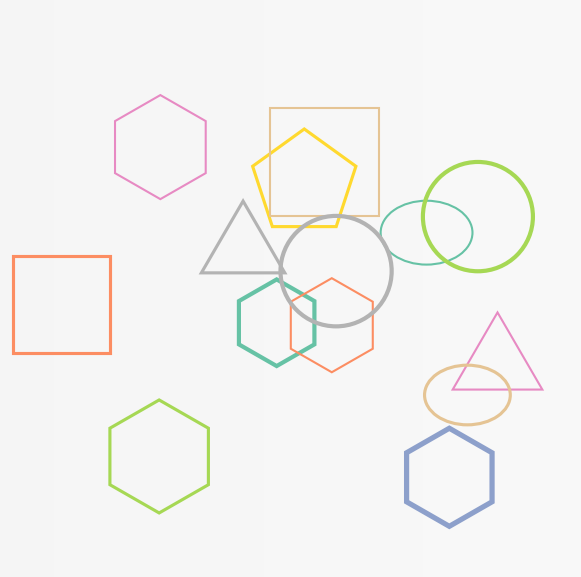[{"shape": "oval", "thickness": 1, "radius": 0.4, "center": [0.734, 0.596]}, {"shape": "hexagon", "thickness": 2, "radius": 0.37, "center": [0.476, 0.44]}, {"shape": "hexagon", "thickness": 1, "radius": 0.41, "center": [0.571, 0.436]}, {"shape": "square", "thickness": 1.5, "radius": 0.42, "center": [0.106, 0.472]}, {"shape": "hexagon", "thickness": 2.5, "radius": 0.42, "center": [0.773, 0.173]}, {"shape": "triangle", "thickness": 1, "radius": 0.45, "center": [0.856, 0.369]}, {"shape": "hexagon", "thickness": 1, "radius": 0.45, "center": [0.276, 0.744]}, {"shape": "circle", "thickness": 2, "radius": 0.47, "center": [0.822, 0.624]}, {"shape": "hexagon", "thickness": 1.5, "radius": 0.49, "center": [0.274, 0.209]}, {"shape": "pentagon", "thickness": 1.5, "radius": 0.47, "center": [0.523, 0.682]}, {"shape": "square", "thickness": 1, "radius": 0.47, "center": [0.558, 0.718]}, {"shape": "oval", "thickness": 1.5, "radius": 0.37, "center": [0.804, 0.315]}, {"shape": "triangle", "thickness": 1.5, "radius": 0.41, "center": [0.418, 0.568]}, {"shape": "circle", "thickness": 2, "radius": 0.48, "center": [0.578, 0.53]}]